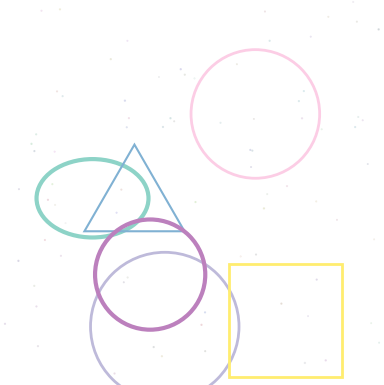[{"shape": "oval", "thickness": 3, "radius": 0.73, "center": [0.24, 0.485]}, {"shape": "circle", "thickness": 2, "radius": 0.96, "center": [0.428, 0.152]}, {"shape": "triangle", "thickness": 1.5, "radius": 0.75, "center": [0.349, 0.474]}, {"shape": "circle", "thickness": 2, "radius": 0.84, "center": [0.663, 0.704]}, {"shape": "circle", "thickness": 3, "radius": 0.72, "center": [0.39, 0.287]}, {"shape": "square", "thickness": 2, "radius": 0.74, "center": [0.741, 0.167]}]